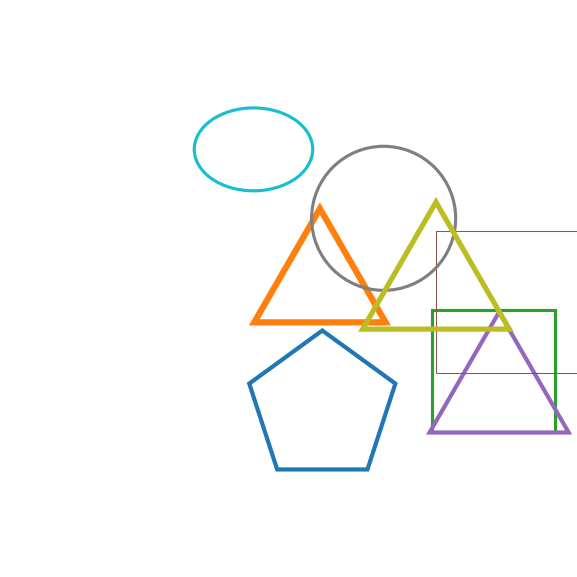[{"shape": "pentagon", "thickness": 2, "radius": 0.67, "center": [0.558, 0.294]}, {"shape": "triangle", "thickness": 3, "radius": 0.66, "center": [0.554, 0.507]}, {"shape": "square", "thickness": 1.5, "radius": 0.53, "center": [0.854, 0.357]}, {"shape": "triangle", "thickness": 2, "radius": 0.7, "center": [0.864, 0.32]}, {"shape": "square", "thickness": 0.5, "radius": 0.61, "center": [0.877, 0.476]}, {"shape": "circle", "thickness": 1.5, "radius": 0.62, "center": [0.664, 0.621]}, {"shape": "triangle", "thickness": 2.5, "radius": 0.73, "center": [0.755, 0.503]}, {"shape": "oval", "thickness": 1.5, "radius": 0.51, "center": [0.439, 0.74]}]